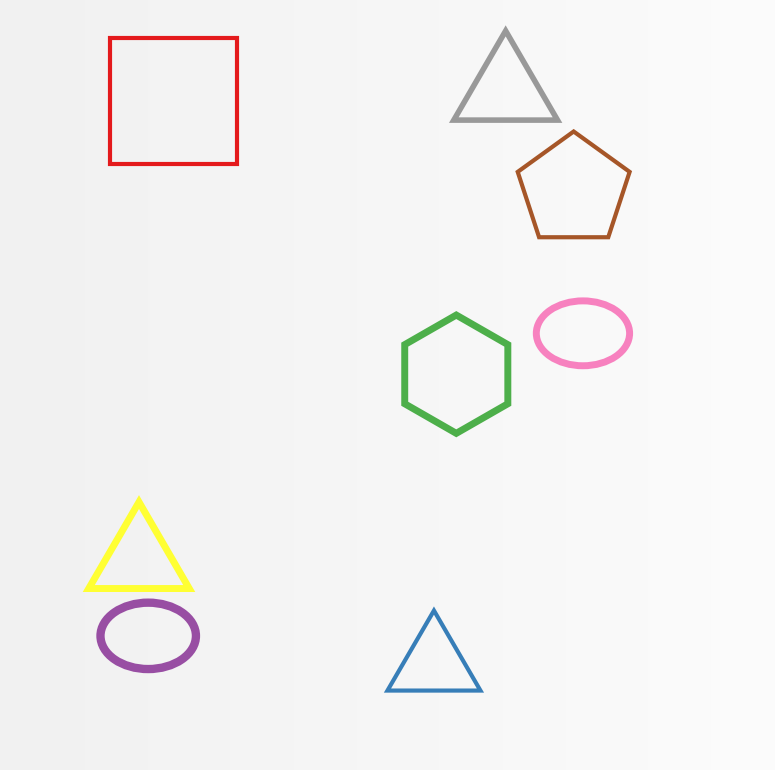[{"shape": "square", "thickness": 1.5, "radius": 0.41, "center": [0.224, 0.869]}, {"shape": "triangle", "thickness": 1.5, "radius": 0.35, "center": [0.56, 0.138]}, {"shape": "hexagon", "thickness": 2.5, "radius": 0.38, "center": [0.589, 0.514]}, {"shape": "oval", "thickness": 3, "radius": 0.31, "center": [0.191, 0.174]}, {"shape": "triangle", "thickness": 2.5, "radius": 0.37, "center": [0.179, 0.273]}, {"shape": "pentagon", "thickness": 1.5, "radius": 0.38, "center": [0.74, 0.753]}, {"shape": "oval", "thickness": 2.5, "radius": 0.3, "center": [0.752, 0.567]}, {"shape": "triangle", "thickness": 2, "radius": 0.39, "center": [0.652, 0.883]}]